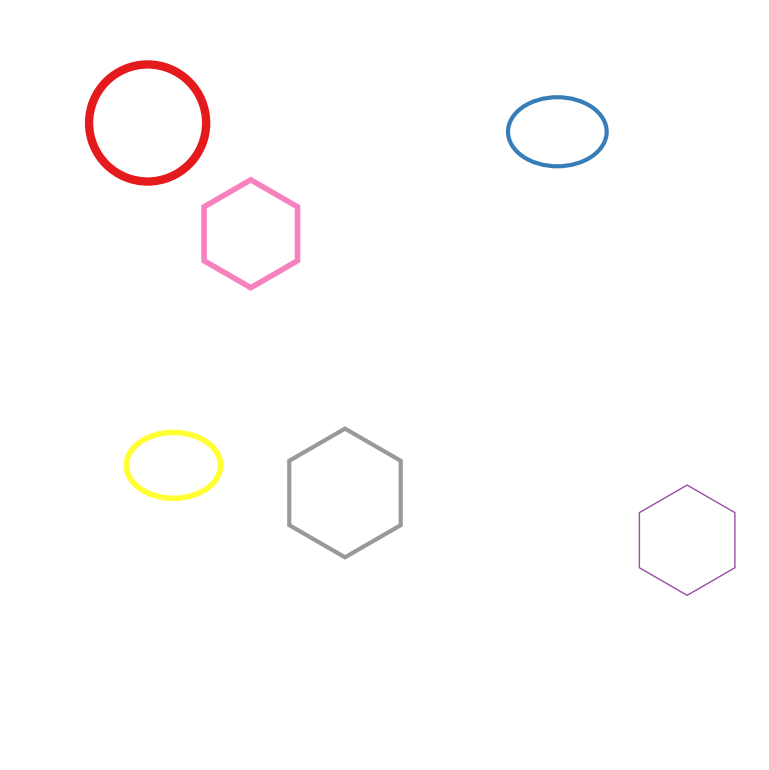[{"shape": "circle", "thickness": 3, "radius": 0.38, "center": [0.192, 0.84]}, {"shape": "oval", "thickness": 1.5, "radius": 0.32, "center": [0.724, 0.829]}, {"shape": "hexagon", "thickness": 0.5, "radius": 0.36, "center": [0.892, 0.298]}, {"shape": "oval", "thickness": 2, "radius": 0.31, "center": [0.225, 0.396]}, {"shape": "hexagon", "thickness": 2, "radius": 0.35, "center": [0.326, 0.696]}, {"shape": "hexagon", "thickness": 1.5, "radius": 0.42, "center": [0.448, 0.36]}]